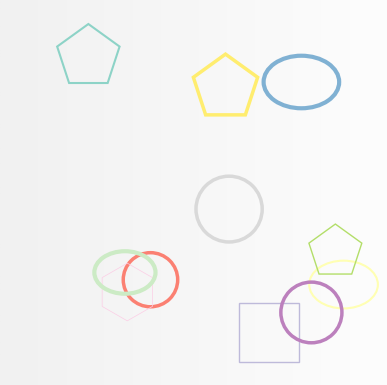[{"shape": "pentagon", "thickness": 1.5, "radius": 0.42, "center": [0.228, 0.853]}, {"shape": "oval", "thickness": 1.5, "radius": 0.44, "center": [0.887, 0.261]}, {"shape": "square", "thickness": 1, "radius": 0.38, "center": [0.694, 0.136]}, {"shape": "circle", "thickness": 2.5, "radius": 0.35, "center": [0.388, 0.273]}, {"shape": "oval", "thickness": 3, "radius": 0.49, "center": [0.778, 0.787]}, {"shape": "pentagon", "thickness": 1, "radius": 0.36, "center": [0.865, 0.346]}, {"shape": "hexagon", "thickness": 0.5, "radius": 0.37, "center": [0.328, 0.242]}, {"shape": "circle", "thickness": 2.5, "radius": 0.43, "center": [0.591, 0.457]}, {"shape": "circle", "thickness": 2.5, "radius": 0.39, "center": [0.804, 0.188]}, {"shape": "oval", "thickness": 3, "radius": 0.39, "center": [0.322, 0.292]}, {"shape": "pentagon", "thickness": 2.5, "radius": 0.44, "center": [0.582, 0.772]}]